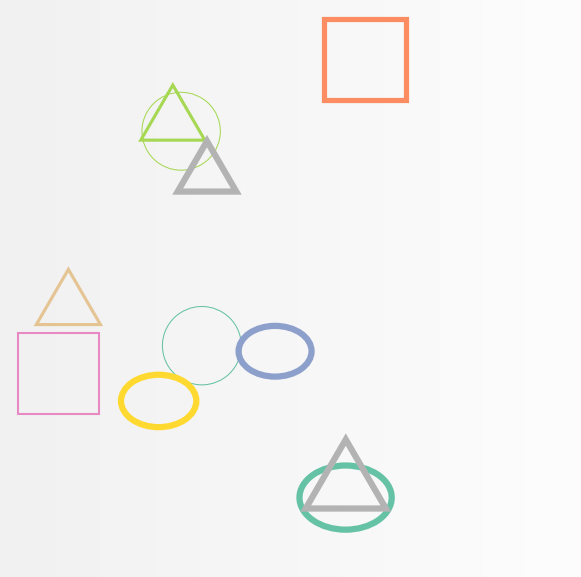[{"shape": "oval", "thickness": 3, "radius": 0.4, "center": [0.595, 0.138]}, {"shape": "circle", "thickness": 0.5, "radius": 0.34, "center": [0.347, 0.401]}, {"shape": "square", "thickness": 2.5, "radius": 0.35, "center": [0.628, 0.896]}, {"shape": "oval", "thickness": 3, "radius": 0.31, "center": [0.473, 0.391]}, {"shape": "square", "thickness": 1, "radius": 0.35, "center": [0.1, 0.352]}, {"shape": "triangle", "thickness": 1.5, "radius": 0.32, "center": [0.297, 0.788]}, {"shape": "circle", "thickness": 0.5, "radius": 0.34, "center": [0.312, 0.772]}, {"shape": "oval", "thickness": 3, "radius": 0.32, "center": [0.273, 0.305]}, {"shape": "triangle", "thickness": 1.5, "radius": 0.32, "center": [0.118, 0.469]}, {"shape": "triangle", "thickness": 3, "radius": 0.29, "center": [0.356, 0.697]}, {"shape": "triangle", "thickness": 3, "radius": 0.4, "center": [0.595, 0.158]}]